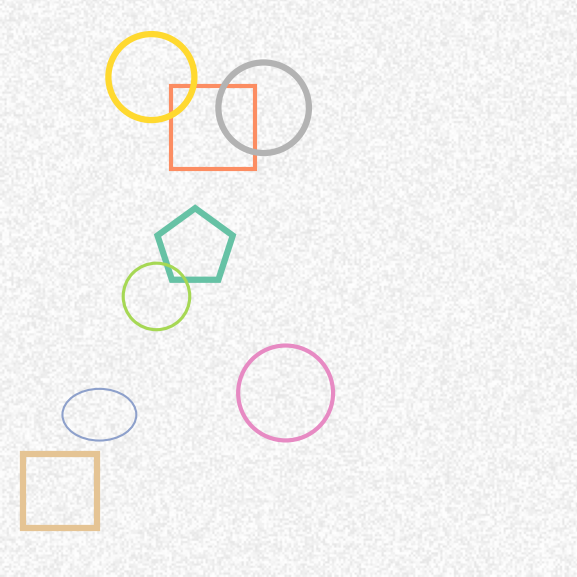[{"shape": "pentagon", "thickness": 3, "radius": 0.34, "center": [0.338, 0.57]}, {"shape": "square", "thickness": 2, "radius": 0.36, "center": [0.369, 0.779]}, {"shape": "oval", "thickness": 1, "radius": 0.32, "center": [0.172, 0.281]}, {"shape": "circle", "thickness": 2, "radius": 0.41, "center": [0.495, 0.319]}, {"shape": "circle", "thickness": 1.5, "radius": 0.29, "center": [0.271, 0.486]}, {"shape": "circle", "thickness": 3, "radius": 0.37, "center": [0.262, 0.866]}, {"shape": "square", "thickness": 3, "radius": 0.32, "center": [0.104, 0.149]}, {"shape": "circle", "thickness": 3, "radius": 0.39, "center": [0.457, 0.813]}]